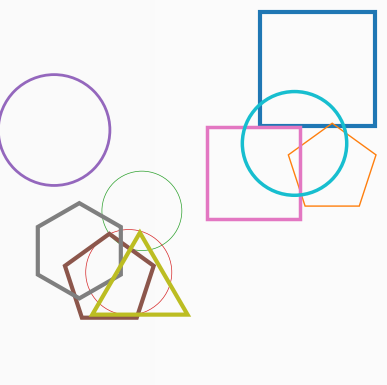[{"shape": "square", "thickness": 3, "radius": 0.74, "center": [0.82, 0.821]}, {"shape": "pentagon", "thickness": 1, "radius": 0.59, "center": [0.857, 0.561]}, {"shape": "circle", "thickness": 0.5, "radius": 0.52, "center": [0.366, 0.452]}, {"shape": "circle", "thickness": 0.5, "radius": 0.56, "center": [0.332, 0.293]}, {"shape": "circle", "thickness": 2, "radius": 0.72, "center": [0.14, 0.662]}, {"shape": "pentagon", "thickness": 3, "radius": 0.6, "center": [0.282, 0.272]}, {"shape": "square", "thickness": 2.5, "radius": 0.6, "center": [0.654, 0.551]}, {"shape": "hexagon", "thickness": 3, "radius": 0.62, "center": [0.205, 0.349]}, {"shape": "triangle", "thickness": 3, "radius": 0.71, "center": [0.361, 0.254]}, {"shape": "circle", "thickness": 2.5, "radius": 0.67, "center": [0.76, 0.627]}]